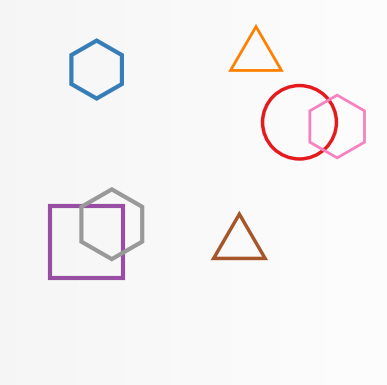[{"shape": "circle", "thickness": 2.5, "radius": 0.48, "center": [0.773, 0.682]}, {"shape": "hexagon", "thickness": 3, "radius": 0.38, "center": [0.249, 0.819]}, {"shape": "square", "thickness": 3, "radius": 0.47, "center": [0.223, 0.372]}, {"shape": "triangle", "thickness": 2, "radius": 0.38, "center": [0.661, 0.855]}, {"shape": "triangle", "thickness": 2.5, "radius": 0.38, "center": [0.618, 0.367]}, {"shape": "hexagon", "thickness": 2, "radius": 0.41, "center": [0.87, 0.671]}, {"shape": "hexagon", "thickness": 3, "radius": 0.45, "center": [0.289, 0.418]}]